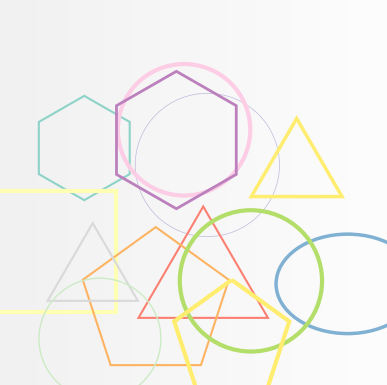[{"shape": "hexagon", "thickness": 1.5, "radius": 0.68, "center": [0.217, 0.616]}, {"shape": "square", "thickness": 3, "radius": 0.78, "center": [0.142, 0.346]}, {"shape": "circle", "thickness": 0.5, "radius": 0.93, "center": [0.535, 0.572]}, {"shape": "triangle", "thickness": 1.5, "radius": 0.96, "center": [0.524, 0.271]}, {"shape": "oval", "thickness": 2.5, "radius": 0.92, "center": [0.897, 0.263]}, {"shape": "pentagon", "thickness": 1.5, "radius": 0.99, "center": [0.402, 0.212]}, {"shape": "circle", "thickness": 3, "radius": 0.92, "center": [0.648, 0.27]}, {"shape": "circle", "thickness": 3, "radius": 0.85, "center": [0.475, 0.663]}, {"shape": "triangle", "thickness": 1.5, "radius": 0.67, "center": [0.239, 0.286]}, {"shape": "hexagon", "thickness": 2, "radius": 0.89, "center": [0.455, 0.636]}, {"shape": "circle", "thickness": 1, "radius": 0.79, "center": [0.258, 0.12]}, {"shape": "pentagon", "thickness": 3, "radius": 0.78, "center": [0.598, 0.117]}, {"shape": "triangle", "thickness": 2.5, "radius": 0.68, "center": [0.766, 0.557]}]